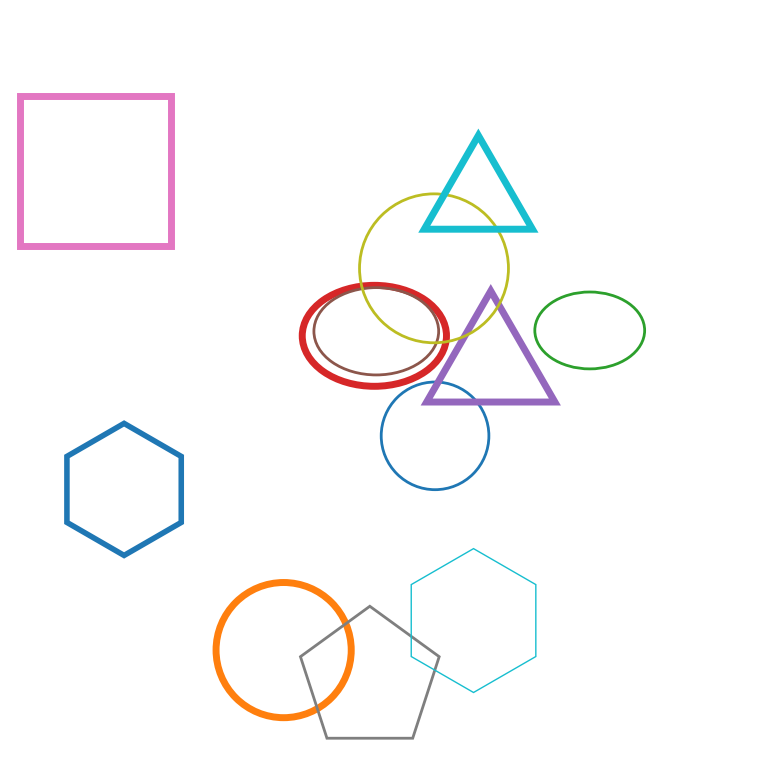[{"shape": "circle", "thickness": 1, "radius": 0.35, "center": [0.565, 0.434]}, {"shape": "hexagon", "thickness": 2, "radius": 0.43, "center": [0.161, 0.364]}, {"shape": "circle", "thickness": 2.5, "radius": 0.44, "center": [0.368, 0.156]}, {"shape": "oval", "thickness": 1, "radius": 0.36, "center": [0.766, 0.571]}, {"shape": "oval", "thickness": 2.5, "radius": 0.47, "center": [0.486, 0.564]}, {"shape": "triangle", "thickness": 2.5, "radius": 0.48, "center": [0.637, 0.526]}, {"shape": "oval", "thickness": 1, "radius": 0.41, "center": [0.489, 0.57]}, {"shape": "square", "thickness": 2.5, "radius": 0.49, "center": [0.124, 0.778]}, {"shape": "pentagon", "thickness": 1, "radius": 0.47, "center": [0.48, 0.118]}, {"shape": "circle", "thickness": 1, "radius": 0.48, "center": [0.564, 0.652]}, {"shape": "triangle", "thickness": 2.5, "radius": 0.41, "center": [0.621, 0.743]}, {"shape": "hexagon", "thickness": 0.5, "radius": 0.47, "center": [0.615, 0.194]}]